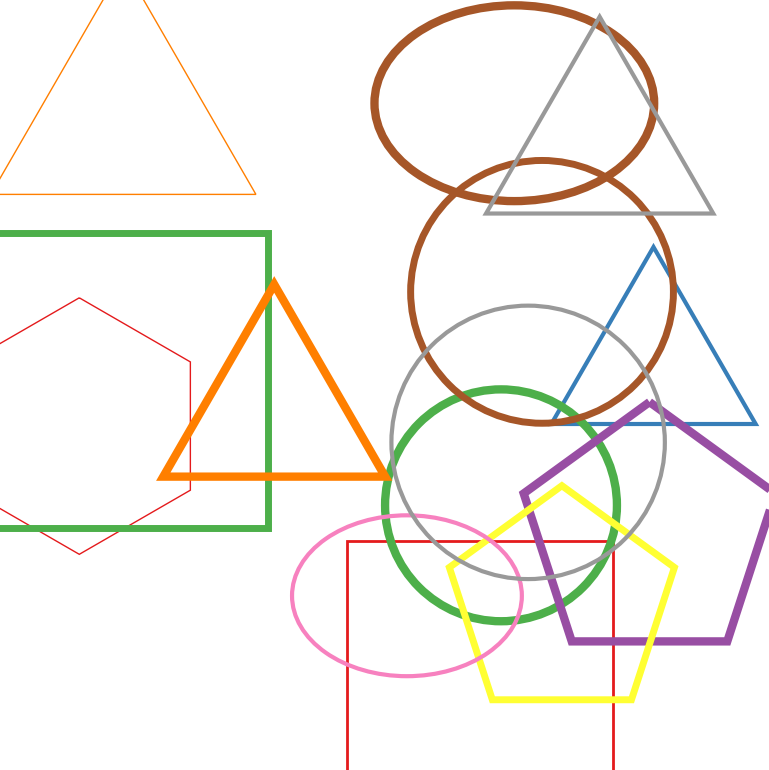[{"shape": "hexagon", "thickness": 0.5, "radius": 0.83, "center": [0.103, 0.447]}, {"shape": "square", "thickness": 1, "radius": 0.86, "center": [0.623, 0.125]}, {"shape": "triangle", "thickness": 1.5, "radius": 0.77, "center": [0.849, 0.526]}, {"shape": "circle", "thickness": 3, "radius": 0.75, "center": [0.651, 0.344]}, {"shape": "square", "thickness": 2.5, "radius": 0.96, "center": [0.157, 0.506]}, {"shape": "pentagon", "thickness": 3, "radius": 0.86, "center": [0.844, 0.306]}, {"shape": "triangle", "thickness": 0.5, "radius": 0.99, "center": [0.16, 0.847]}, {"shape": "triangle", "thickness": 3, "radius": 0.83, "center": [0.356, 0.464]}, {"shape": "pentagon", "thickness": 2.5, "radius": 0.77, "center": [0.73, 0.216]}, {"shape": "oval", "thickness": 3, "radius": 0.91, "center": [0.668, 0.866]}, {"shape": "circle", "thickness": 2.5, "radius": 0.85, "center": [0.704, 0.621]}, {"shape": "oval", "thickness": 1.5, "radius": 0.75, "center": [0.529, 0.226]}, {"shape": "triangle", "thickness": 1.5, "radius": 0.85, "center": [0.779, 0.808]}, {"shape": "circle", "thickness": 1.5, "radius": 0.89, "center": [0.686, 0.425]}]